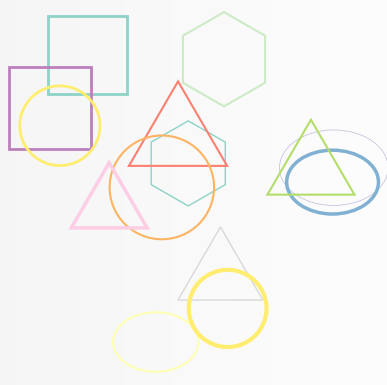[{"shape": "hexagon", "thickness": 1, "radius": 0.55, "center": [0.486, 0.576]}, {"shape": "square", "thickness": 2, "radius": 0.51, "center": [0.225, 0.857]}, {"shape": "oval", "thickness": 1.5, "radius": 0.55, "center": [0.402, 0.112]}, {"shape": "oval", "thickness": 0.5, "radius": 0.7, "center": [0.861, 0.564]}, {"shape": "triangle", "thickness": 1.5, "radius": 0.73, "center": [0.459, 0.642]}, {"shape": "oval", "thickness": 2.5, "radius": 0.59, "center": [0.858, 0.527]}, {"shape": "circle", "thickness": 1.5, "radius": 0.67, "center": [0.418, 0.513]}, {"shape": "triangle", "thickness": 1.5, "radius": 0.65, "center": [0.802, 0.559]}, {"shape": "triangle", "thickness": 2.5, "radius": 0.56, "center": [0.282, 0.465]}, {"shape": "triangle", "thickness": 1, "radius": 0.63, "center": [0.569, 0.284]}, {"shape": "square", "thickness": 2, "radius": 0.53, "center": [0.128, 0.719]}, {"shape": "hexagon", "thickness": 1.5, "radius": 0.61, "center": [0.578, 0.846]}, {"shape": "circle", "thickness": 2, "radius": 0.52, "center": [0.155, 0.674]}, {"shape": "circle", "thickness": 3, "radius": 0.5, "center": [0.587, 0.199]}]